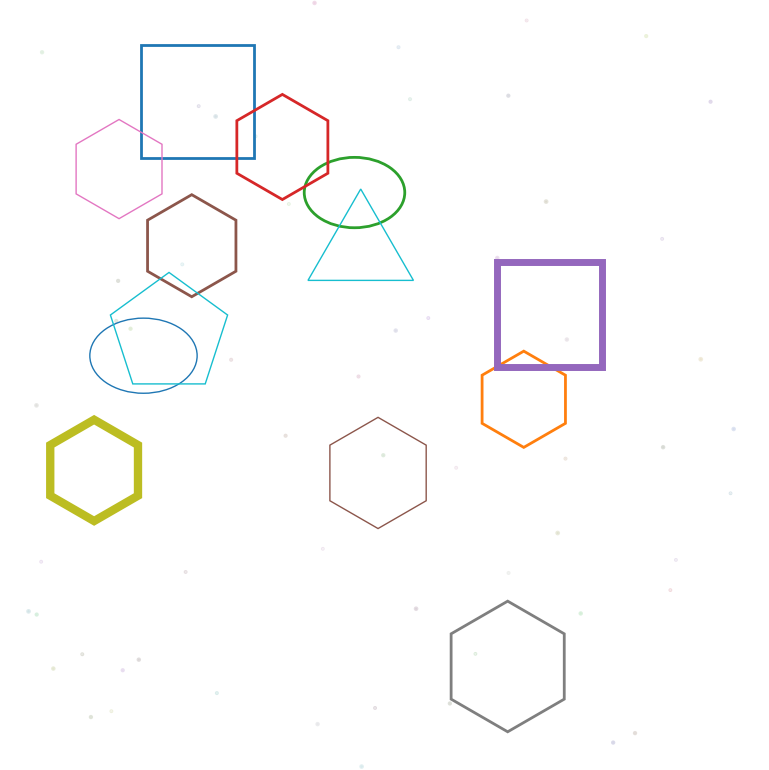[{"shape": "square", "thickness": 1, "radius": 0.37, "center": [0.256, 0.869]}, {"shape": "oval", "thickness": 0.5, "radius": 0.35, "center": [0.186, 0.538]}, {"shape": "hexagon", "thickness": 1, "radius": 0.31, "center": [0.68, 0.481]}, {"shape": "oval", "thickness": 1, "radius": 0.33, "center": [0.46, 0.75]}, {"shape": "hexagon", "thickness": 1, "radius": 0.34, "center": [0.367, 0.809]}, {"shape": "square", "thickness": 2.5, "radius": 0.34, "center": [0.714, 0.592]}, {"shape": "hexagon", "thickness": 1, "radius": 0.33, "center": [0.249, 0.681]}, {"shape": "hexagon", "thickness": 0.5, "radius": 0.36, "center": [0.491, 0.386]}, {"shape": "hexagon", "thickness": 0.5, "radius": 0.32, "center": [0.155, 0.78]}, {"shape": "hexagon", "thickness": 1, "radius": 0.42, "center": [0.659, 0.134]}, {"shape": "hexagon", "thickness": 3, "radius": 0.33, "center": [0.122, 0.389]}, {"shape": "triangle", "thickness": 0.5, "radius": 0.4, "center": [0.468, 0.675]}, {"shape": "pentagon", "thickness": 0.5, "radius": 0.4, "center": [0.219, 0.566]}]